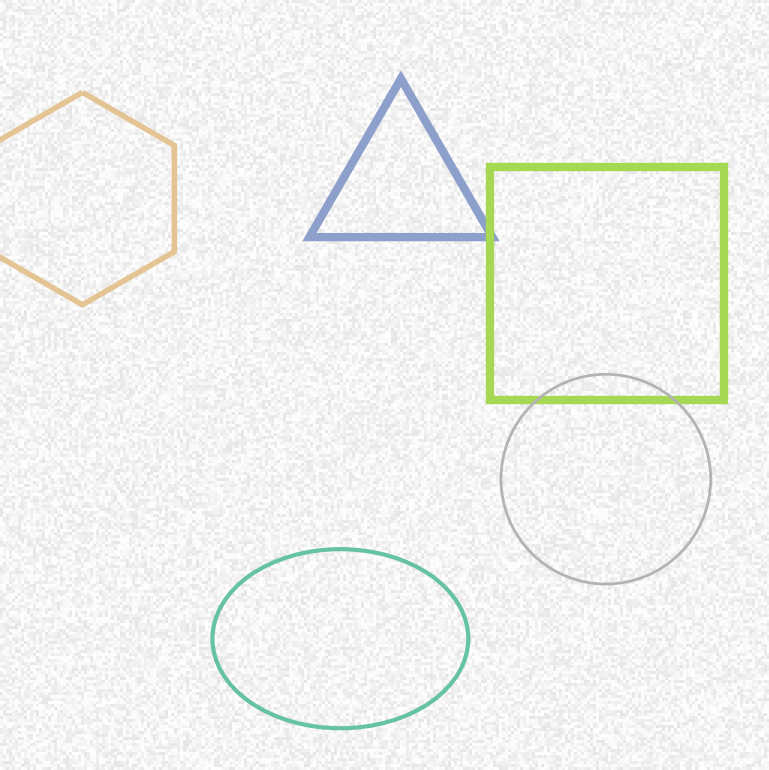[{"shape": "oval", "thickness": 1.5, "radius": 0.83, "center": [0.442, 0.171]}, {"shape": "triangle", "thickness": 3, "radius": 0.69, "center": [0.521, 0.761]}, {"shape": "square", "thickness": 3, "radius": 0.76, "center": [0.788, 0.632]}, {"shape": "hexagon", "thickness": 2, "radius": 0.69, "center": [0.107, 0.742]}, {"shape": "circle", "thickness": 1, "radius": 0.68, "center": [0.787, 0.378]}]